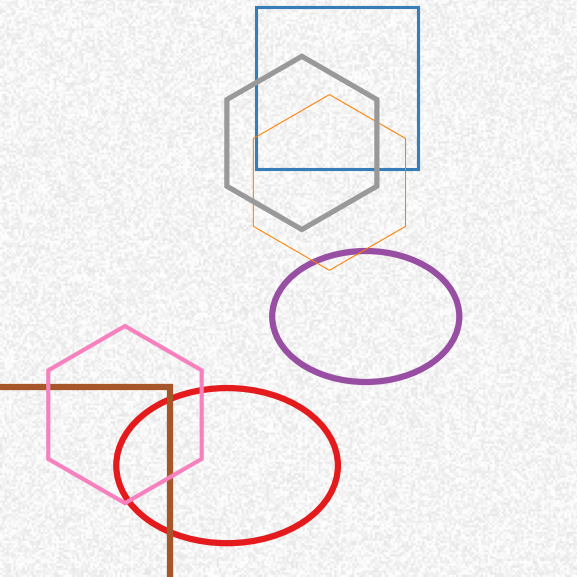[{"shape": "oval", "thickness": 3, "radius": 0.96, "center": [0.393, 0.193]}, {"shape": "square", "thickness": 1.5, "radius": 0.7, "center": [0.584, 0.847]}, {"shape": "oval", "thickness": 3, "radius": 0.81, "center": [0.633, 0.451]}, {"shape": "hexagon", "thickness": 0.5, "radius": 0.76, "center": [0.57, 0.683]}, {"shape": "square", "thickness": 3, "radius": 0.84, "center": [0.126, 0.159]}, {"shape": "hexagon", "thickness": 2, "radius": 0.77, "center": [0.216, 0.281]}, {"shape": "hexagon", "thickness": 2.5, "radius": 0.75, "center": [0.523, 0.752]}]